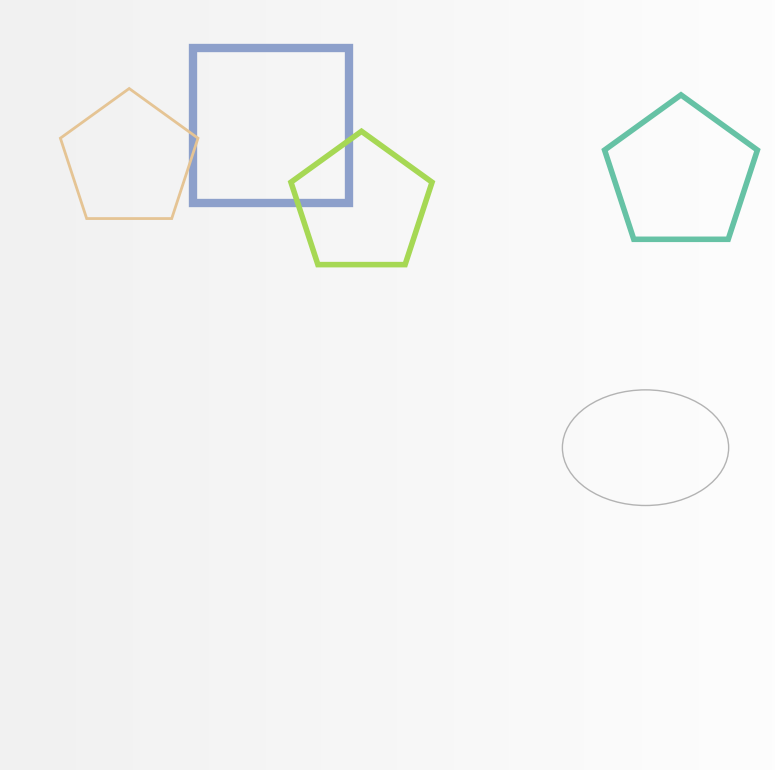[{"shape": "pentagon", "thickness": 2, "radius": 0.52, "center": [0.879, 0.773]}, {"shape": "square", "thickness": 3, "radius": 0.5, "center": [0.349, 0.837]}, {"shape": "pentagon", "thickness": 2, "radius": 0.48, "center": [0.466, 0.734]}, {"shape": "pentagon", "thickness": 1, "radius": 0.47, "center": [0.167, 0.792]}, {"shape": "oval", "thickness": 0.5, "radius": 0.54, "center": [0.833, 0.419]}]